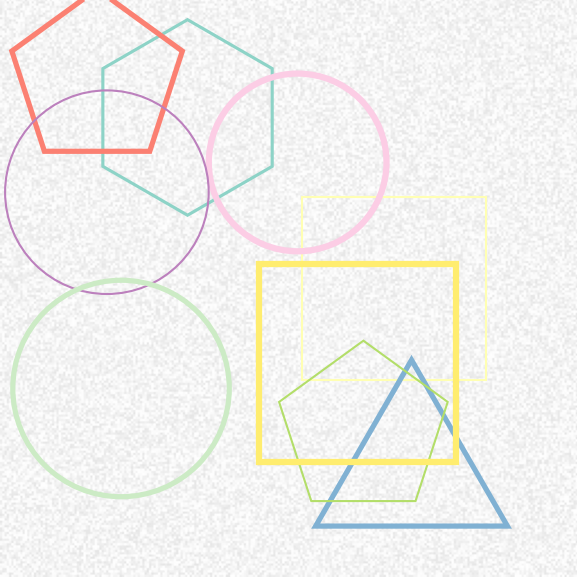[{"shape": "hexagon", "thickness": 1.5, "radius": 0.85, "center": [0.325, 0.796]}, {"shape": "square", "thickness": 1, "radius": 0.8, "center": [0.682, 0.5]}, {"shape": "pentagon", "thickness": 2.5, "radius": 0.78, "center": [0.168, 0.863]}, {"shape": "triangle", "thickness": 2.5, "radius": 0.96, "center": [0.713, 0.184]}, {"shape": "pentagon", "thickness": 1, "radius": 0.77, "center": [0.629, 0.256]}, {"shape": "circle", "thickness": 3, "radius": 0.77, "center": [0.515, 0.718]}, {"shape": "circle", "thickness": 1, "radius": 0.88, "center": [0.185, 0.666]}, {"shape": "circle", "thickness": 2.5, "radius": 0.94, "center": [0.21, 0.326]}, {"shape": "square", "thickness": 3, "radius": 0.85, "center": [0.619, 0.371]}]